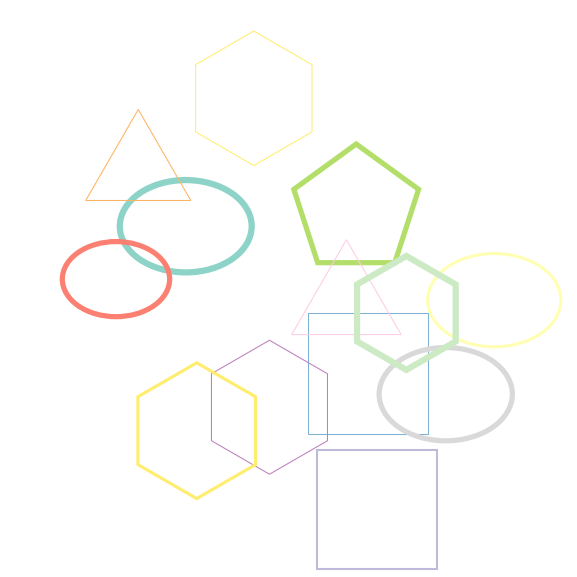[{"shape": "oval", "thickness": 3, "radius": 0.57, "center": [0.322, 0.607]}, {"shape": "oval", "thickness": 1.5, "radius": 0.58, "center": [0.856, 0.479]}, {"shape": "square", "thickness": 1, "radius": 0.52, "center": [0.653, 0.117]}, {"shape": "oval", "thickness": 2.5, "radius": 0.46, "center": [0.201, 0.516]}, {"shape": "square", "thickness": 0.5, "radius": 0.52, "center": [0.637, 0.352]}, {"shape": "triangle", "thickness": 0.5, "radius": 0.53, "center": [0.239, 0.704]}, {"shape": "pentagon", "thickness": 2.5, "radius": 0.57, "center": [0.617, 0.636]}, {"shape": "triangle", "thickness": 0.5, "radius": 0.55, "center": [0.6, 0.474]}, {"shape": "oval", "thickness": 2.5, "radius": 0.58, "center": [0.772, 0.317]}, {"shape": "hexagon", "thickness": 0.5, "radius": 0.58, "center": [0.467, 0.294]}, {"shape": "hexagon", "thickness": 3, "radius": 0.49, "center": [0.704, 0.457]}, {"shape": "hexagon", "thickness": 0.5, "radius": 0.58, "center": [0.439, 0.829]}, {"shape": "hexagon", "thickness": 1.5, "radius": 0.59, "center": [0.341, 0.253]}]